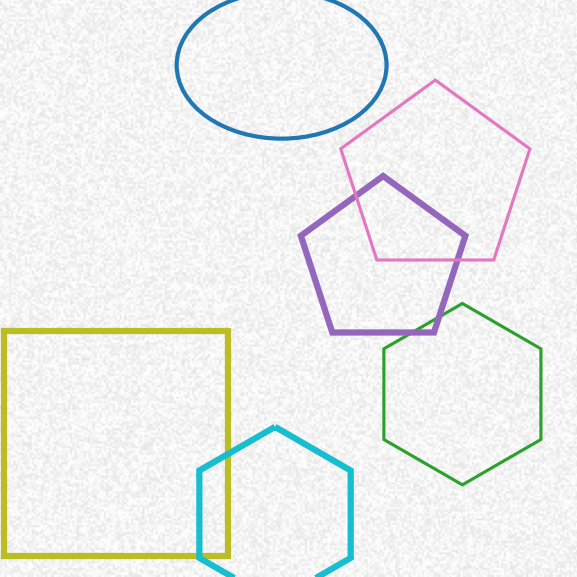[{"shape": "oval", "thickness": 2, "radius": 0.91, "center": [0.488, 0.886]}, {"shape": "hexagon", "thickness": 1.5, "radius": 0.79, "center": [0.801, 0.317]}, {"shape": "pentagon", "thickness": 3, "radius": 0.75, "center": [0.663, 0.545]}, {"shape": "pentagon", "thickness": 1.5, "radius": 0.86, "center": [0.754, 0.688]}, {"shape": "square", "thickness": 3, "radius": 0.97, "center": [0.2, 0.231]}, {"shape": "hexagon", "thickness": 3, "radius": 0.76, "center": [0.476, 0.109]}]